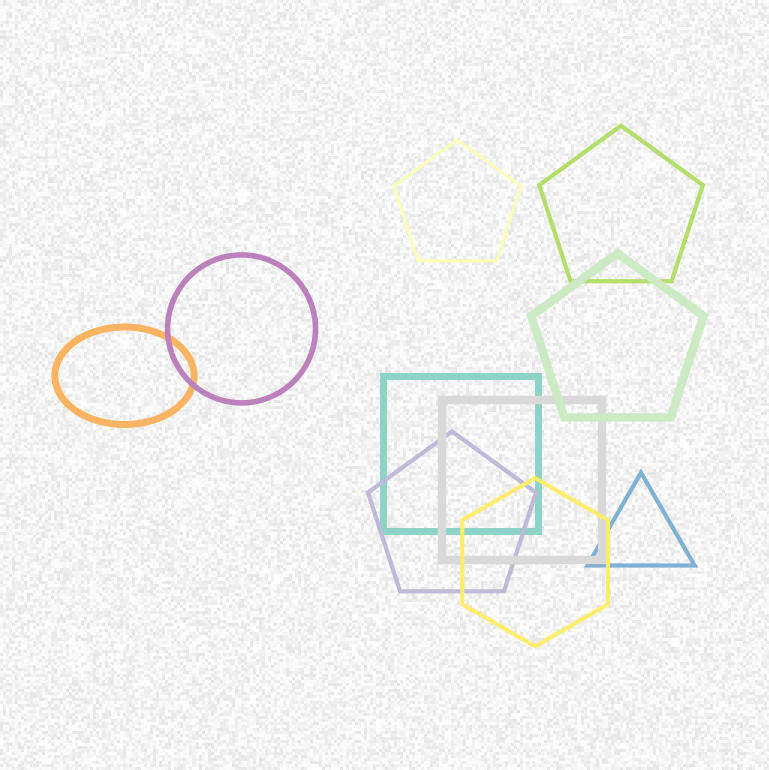[{"shape": "square", "thickness": 2.5, "radius": 0.5, "center": [0.598, 0.411]}, {"shape": "pentagon", "thickness": 1, "radius": 0.43, "center": [0.594, 0.732]}, {"shape": "pentagon", "thickness": 1.5, "radius": 0.57, "center": [0.587, 0.325]}, {"shape": "triangle", "thickness": 1.5, "radius": 0.4, "center": [0.832, 0.306]}, {"shape": "oval", "thickness": 2.5, "radius": 0.45, "center": [0.162, 0.512]}, {"shape": "pentagon", "thickness": 1.5, "radius": 0.56, "center": [0.807, 0.725]}, {"shape": "square", "thickness": 3, "radius": 0.52, "center": [0.678, 0.376]}, {"shape": "circle", "thickness": 2, "radius": 0.48, "center": [0.314, 0.573]}, {"shape": "pentagon", "thickness": 3, "radius": 0.59, "center": [0.802, 0.553]}, {"shape": "hexagon", "thickness": 1.5, "radius": 0.55, "center": [0.695, 0.27]}]